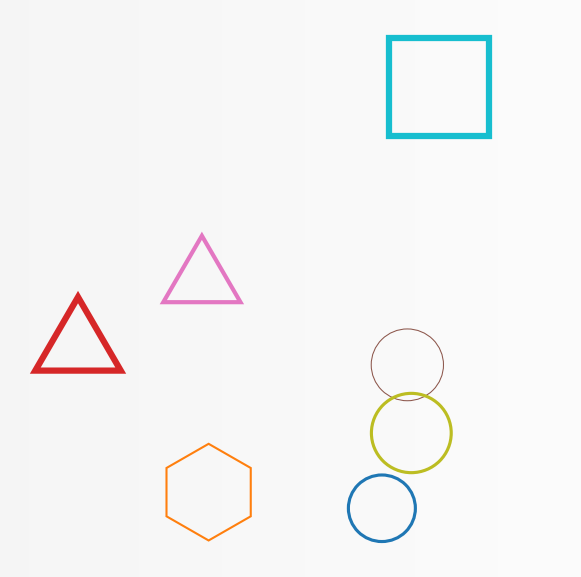[{"shape": "circle", "thickness": 1.5, "radius": 0.29, "center": [0.657, 0.119]}, {"shape": "hexagon", "thickness": 1, "radius": 0.42, "center": [0.359, 0.147]}, {"shape": "triangle", "thickness": 3, "radius": 0.42, "center": [0.134, 0.4]}, {"shape": "circle", "thickness": 0.5, "radius": 0.31, "center": [0.701, 0.367]}, {"shape": "triangle", "thickness": 2, "radius": 0.38, "center": [0.347, 0.514]}, {"shape": "circle", "thickness": 1.5, "radius": 0.34, "center": [0.708, 0.249]}, {"shape": "square", "thickness": 3, "radius": 0.43, "center": [0.755, 0.848]}]